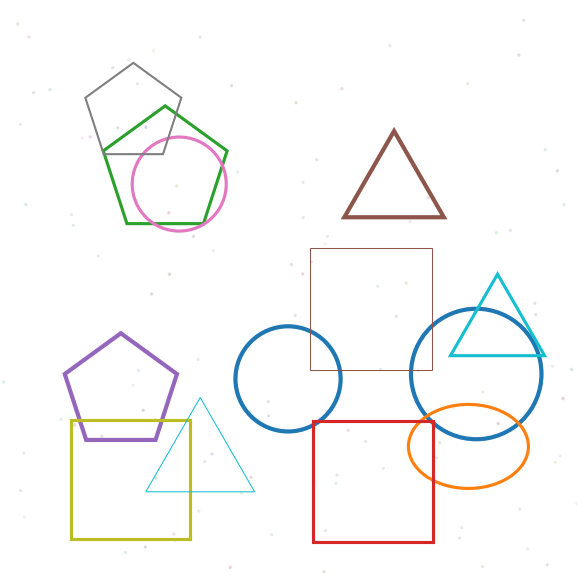[{"shape": "circle", "thickness": 2, "radius": 0.56, "center": [0.825, 0.352]}, {"shape": "circle", "thickness": 2, "radius": 0.46, "center": [0.499, 0.343]}, {"shape": "oval", "thickness": 1.5, "radius": 0.52, "center": [0.811, 0.226]}, {"shape": "pentagon", "thickness": 1.5, "radius": 0.56, "center": [0.286, 0.703]}, {"shape": "square", "thickness": 1.5, "radius": 0.52, "center": [0.646, 0.165]}, {"shape": "pentagon", "thickness": 2, "radius": 0.51, "center": [0.209, 0.32]}, {"shape": "triangle", "thickness": 2, "radius": 0.5, "center": [0.682, 0.673]}, {"shape": "square", "thickness": 0.5, "radius": 0.53, "center": [0.642, 0.465]}, {"shape": "circle", "thickness": 1.5, "radius": 0.41, "center": [0.31, 0.68]}, {"shape": "pentagon", "thickness": 1, "radius": 0.44, "center": [0.231, 0.803]}, {"shape": "square", "thickness": 1.5, "radius": 0.51, "center": [0.226, 0.169]}, {"shape": "triangle", "thickness": 1.5, "radius": 0.47, "center": [0.862, 0.43]}, {"shape": "triangle", "thickness": 0.5, "radius": 0.54, "center": [0.347, 0.202]}]